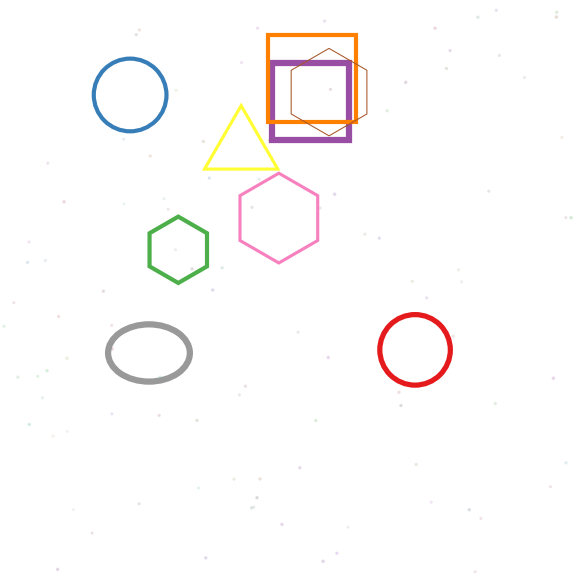[{"shape": "circle", "thickness": 2.5, "radius": 0.31, "center": [0.719, 0.393]}, {"shape": "circle", "thickness": 2, "radius": 0.31, "center": [0.225, 0.835]}, {"shape": "hexagon", "thickness": 2, "radius": 0.29, "center": [0.309, 0.567]}, {"shape": "square", "thickness": 3, "radius": 0.33, "center": [0.537, 0.824]}, {"shape": "square", "thickness": 2, "radius": 0.38, "center": [0.54, 0.863]}, {"shape": "triangle", "thickness": 1.5, "radius": 0.37, "center": [0.418, 0.743]}, {"shape": "hexagon", "thickness": 0.5, "radius": 0.38, "center": [0.57, 0.84]}, {"shape": "hexagon", "thickness": 1.5, "radius": 0.39, "center": [0.483, 0.622]}, {"shape": "oval", "thickness": 3, "radius": 0.35, "center": [0.258, 0.388]}]